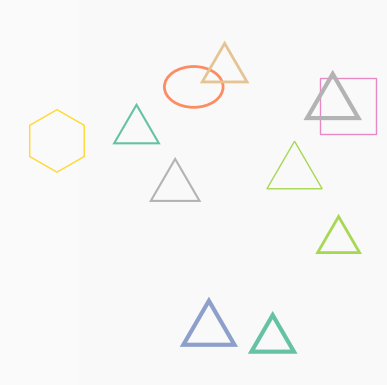[{"shape": "triangle", "thickness": 3, "radius": 0.32, "center": [0.704, 0.118]}, {"shape": "triangle", "thickness": 1.5, "radius": 0.33, "center": [0.352, 0.661]}, {"shape": "oval", "thickness": 2, "radius": 0.38, "center": [0.5, 0.774]}, {"shape": "triangle", "thickness": 3, "radius": 0.38, "center": [0.539, 0.143]}, {"shape": "square", "thickness": 1, "radius": 0.36, "center": [0.898, 0.725]}, {"shape": "triangle", "thickness": 2, "radius": 0.31, "center": [0.874, 0.375]}, {"shape": "triangle", "thickness": 1, "radius": 0.41, "center": [0.76, 0.551]}, {"shape": "hexagon", "thickness": 1, "radius": 0.41, "center": [0.147, 0.634]}, {"shape": "triangle", "thickness": 2, "radius": 0.33, "center": [0.58, 0.821]}, {"shape": "triangle", "thickness": 3, "radius": 0.38, "center": [0.859, 0.732]}, {"shape": "triangle", "thickness": 1.5, "radius": 0.36, "center": [0.452, 0.514]}]